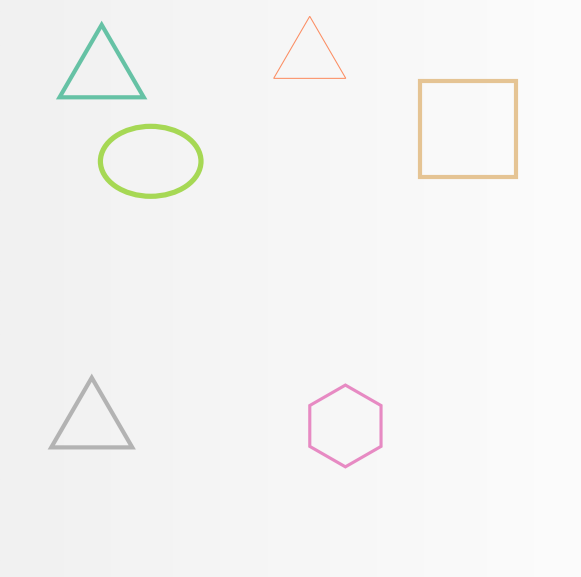[{"shape": "triangle", "thickness": 2, "radius": 0.42, "center": [0.175, 0.872]}, {"shape": "triangle", "thickness": 0.5, "radius": 0.36, "center": [0.533, 0.899]}, {"shape": "hexagon", "thickness": 1.5, "radius": 0.35, "center": [0.594, 0.262]}, {"shape": "oval", "thickness": 2.5, "radius": 0.43, "center": [0.259, 0.72]}, {"shape": "square", "thickness": 2, "radius": 0.41, "center": [0.805, 0.776]}, {"shape": "triangle", "thickness": 2, "radius": 0.4, "center": [0.158, 0.265]}]